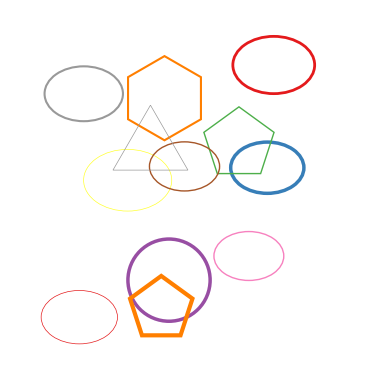[{"shape": "oval", "thickness": 2, "radius": 0.53, "center": [0.711, 0.831]}, {"shape": "oval", "thickness": 0.5, "radius": 0.5, "center": [0.206, 0.176]}, {"shape": "oval", "thickness": 2.5, "radius": 0.48, "center": [0.694, 0.564]}, {"shape": "pentagon", "thickness": 1, "radius": 0.48, "center": [0.621, 0.627]}, {"shape": "circle", "thickness": 2.5, "radius": 0.53, "center": [0.439, 0.272]}, {"shape": "hexagon", "thickness": 1.5, "radius": 0.55, "center": [0.427, 0.745]}, {"shape": "pentagon", "thickness": 3, "radius": 0.43, "center": [0.419, 0.198]}, {"shape": "oval", "thickness": 0.5, "radius": 0.57, "center": [0.332, 0.532]}, {"shape": "oval", "thickness": 1, "radius": 0.46, "center": [0.479, 0.568]}, {"shape": "oval", "thickness": 1, "radius": 0.45, "center": [0.646, 0.335]}, {"shape": "oval", "thickness": 1.5, "radius": 0.51, "center": [0.218, 0.756]}, {"shape": "triangle", "thickness": 0.5, "radius": 0.56, "center": [0.391, 0.614]}]